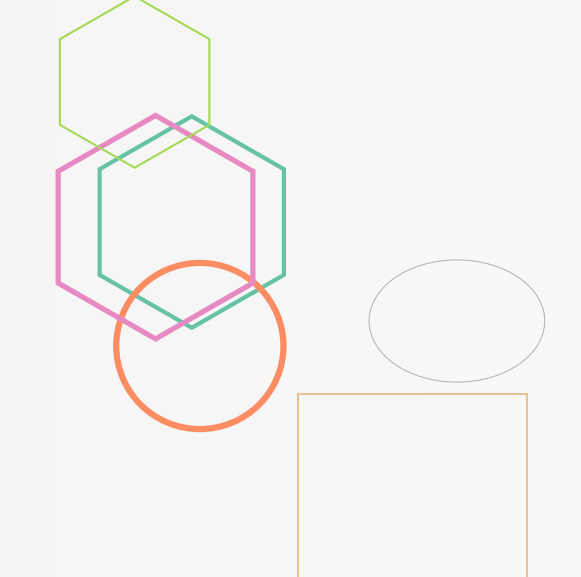[{"shape": "hexagon", "thickness": 2, "radius": 0.92, "center": [0.33, 0.615]}, {"shape": "circle", "thickness": 3, "radius": 0.72, "center": [0.344, 0.4]}, {"shape": "hexagon", "thickness": 2.5, "radius": 0.97, "center": [0.268, 0.606]}, {"shape": "hexagon", "thickness": 1, "radius": 0.74, "center": [0.232, 0.857]}, {"shape": "square", "thickness": 1, "radius": 0.98, "center": [0.71, 0.12]}, {"shape": "oval", "thickness": 0.5, "radius": 0.76, "center": [0.786, 0.443]}]